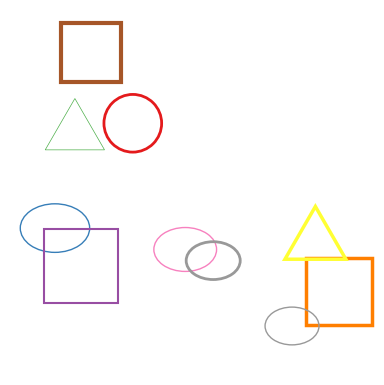[{"shape": "circle", "thickness": 2, "radius": 0.37, "center": [0.345, 0.68]}, {"shape": "oval", "thickness": 1, "radius": 0.45, "center": [0.143, 0.408]}, {"shape": "triangle", "thickness": 0.5, "radius": 0.44, "center": [0.194, 0.655]}, {"shape": "square", "thickness": 1.5, "radius": 0.48, "center": [0.209, 0.309]}, {"shape": "square", "thickness": 2.5, "radius": 0.43, "center": [0.881, 0.243]}, {"shape": "triangle", "thickness": 2.5, "radius": 0.46, "center": [0.819, 0.372]}, {"shape": "square", "thickness": 3, "radius": 0.39, "center": [0.236, 0.864]}, {"shape": "oval", "thickness": 1, "radius": 0.41, "center": [0.481, 0.352]}, {"shape": "oval", "thickness": 1, "radius": 0.35, "center": [0.759, 0.153]}, {"shape": "oval", "thickness": 2, "radius": 0.35, "center": [0.554, 0.323]}]